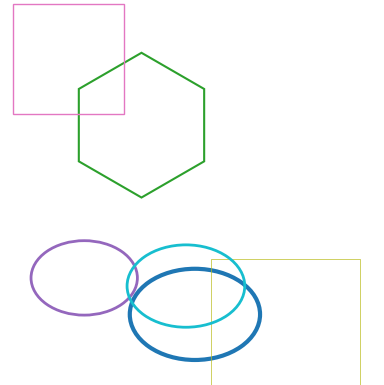[{"shape": "oval", "thickness": 3, "radius": 0.85, "center": [0.506, 0.183]}, {"shape": "hexagon", "thickness": 1.5, "radius": 0.94, "center": [0.368, 0.675]}, {"shape": "oval", "thickness": 2, "radius": 0.69, "center": [0.219, 0.278]}, {"shape": "square", "thickness": 1, "radius": 0.72, "center": [0.178, 0.847]}, {"shape": "square", "thickness": 0.5, "radius": 0.97, "center": [0.742, 0.134]}, {"shape": "oval", "thickness": 2, "radius": 0.76, "center": [0.483, 0.257]}]